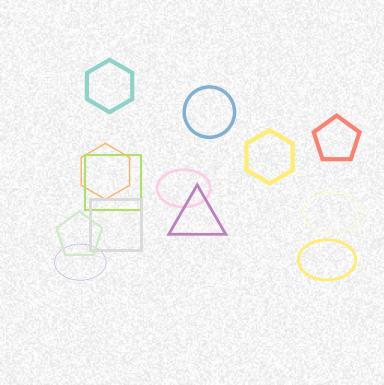[{"shape": "hexagon", "thickness": 3, "radius": 0.34, "center": [0.285, 0.777]}, {"shape": "oval", "thickness": 0.5, "radius": 0.38, "center": [0.863, 0.449]}, {"shape": "oval", "thickness": 0.5, "radius": 0.34, "center": [0.209, 0.319]}, {"shape": "pentagon", "thickness": 3, "radius": 0.31, "center": [0.874, 0.637]}, {"shape": "circle", "thickness": 2.5, "radius": 0.33, "center": [0.544, 0.709]}, {"shape": "hexagon", "thickness": 1, "radius": 0.36, "center": [0.274, 0.555]}, {"shape": "square", "thickness": 1.5, "radius": 0.36, "center": [0.293, 0.526]}, {"shape": "oval", "thickness": 2, "radius": 0.35, "center": [0.477, 0.511]}, {"shape": "square", "thickness": 2, "radius": 0.33, "center": [0.301, 0.417]}, {"shape": "triangle", "thickness": 2, "radius": 0.43, "center": [0.512, 0.434]}, {"shape": "pentagon", "thickness": 1.5, "radius": 0.31, "center": [0.206, 0.388]}, {"shape": "hexagon", "thickness": 3, "radius": 0.35, "center": [0.7, 0.593]}, {"shape": "oval", "thickness": 2, "radius": 0.37, "center": [0.849, 0.325]}]